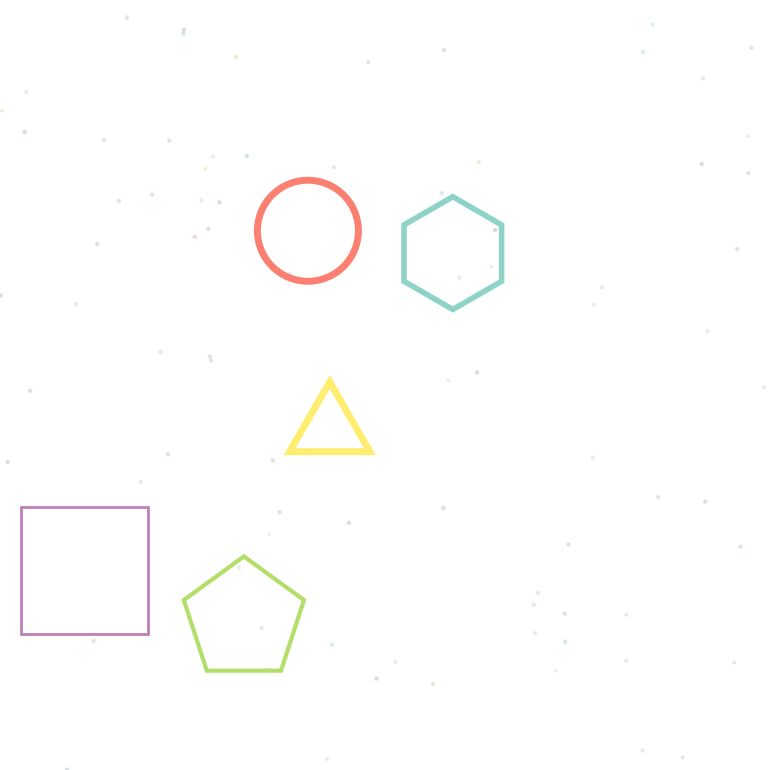[{"shape": "hexagon", "thickness": 2, "radius": 0.37, "center": [0.588, 0.671]}, {"shape": "circle", "thickness": 2.5, "radius": 0.33, "center": [0.4, 0.7]}, {"shape": "pentagon", "thickness": 1.5, "radius": 0.41, "center": [0.317, 0.195]}, {"shape": "square", "thickness": 1, "radius": 0.41, "center": [0.109, 0.259]}, {"shape": "triangle", "thickness": 2.5, "radius": 0.3, "center": [0.428, 0.444]}]